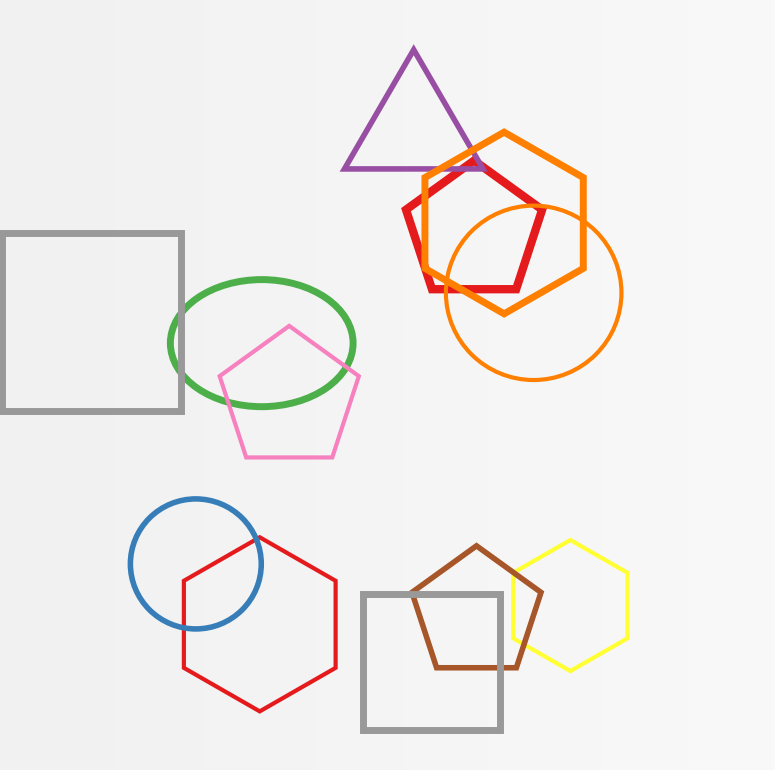[{"shape": "hexagon", "thickness": 1.5, "radius": 0.57, "center": [0.335, 0.189]}, {"shape": "pentagon", "thickness": 3, "radius": 0.46, "center": [0.612, 0.699]}, {"shape": "circle", "thickness": 2, "radius": 0.42, "center": [0.253, 0.268]}, {"shape": "oval", "thickness": 2.5, "radius": 0.59, "center": [0.338, 0.554]}, {"shape": "triangle", "thickness": 2, "radius": 0.52, "center": [0.534, 0.832]}, {"shape": "circle", "thickness": 1.5, "radius": 0.57, "center": [0.689, 0.62]}, {"shape": "hexagon", "thickness": 2.5, "radius": 0.59, "center": [0.65, 0.71]}, {"shape": "hexagon", "thickness": 1.5, "radius": 0.43, "center": [0.736, 0.214]}, {"shape": "pentagon", "thickness": 2, "radius": 0.44, "center": [0.615, 0.204]}, {"shape": "pentagon", "thickness": 1.5, "radius": 0.47, "center": [0.373, 0.482]}, {"shape": "square", "thickness": 2.5, "radius": 0.44, "center": [0.557, 0.141]}, {"shape": "square", "thickness": 2.5, "radius": 0.58, "center": [0.119, 0.582]}]